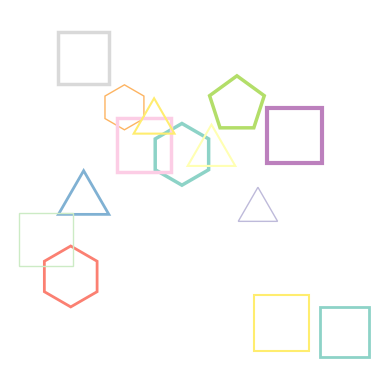[{"shape": "square", "thickness": 2, "radius": 0.32, "center": [0.895, 0.138]}, {"shape": "hexagon", "thickness": 2.5, "radius": 0.4, "center": [0.473, 0.599]}, {"shape": "triangle", "thickness": 1.5, "radius": 0.36, "center": [0.549, 0.605]}, {"shape": "triangle", "thickness": 1, "radius": 0.3, "center": [0.67, 0.455]}, {"shape": "hexagon", "thickness": 2, "radius": 0.4, "center": [0.184, 0.282]}, {"shape": "triangle", "thickness": 2, "radius": 0.38, "center": [0.217, 0.481]}, {"shape": "hexagon", "thickness": 1, "radius": 0.29, "center": [0.323, 0.721]}, {"shape": "pentagon", "thickness": 2.5, "radius": 0.37, "center": [0.615, 0.728]}, {"shape": "square", "thickness": 2.5, "radius": 0.35, "center": [0.374, 0.624]}, {"shape": "square", "thickness": 2.5, "radius": 0.33, "center": [0.216, 0.849]}, {"shape": "square", "thickness": 3, "radius": 0.36, "center": [0.764, 0.649]}, {"shape": "square", "thickness": 1, "radius": 0.35, "center": [0.12, 0.377]}, {"shape": "square", "thickness": 1.5, "radius": 0.36, "center": [0.731, 0.161]}, {"shape": "triangle", "thickness": 1.5, "radius": 0.31, "center": [0.4, 0.684]}]